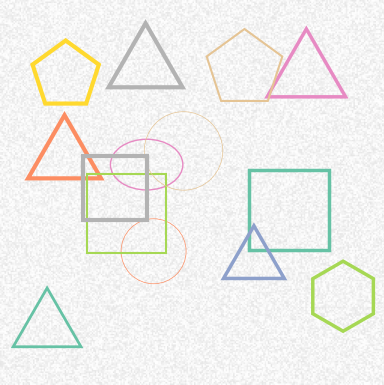[{"shape": "triangle", "thickness": 2, "radius": 0.51, "center": [0.122, 0.15]}, {"shape": "square", "thickness": 2.5, "radius": 0.52, "center": [0.751, 0.454]}, {"shape": "triangle", "thickness": 3, "radius": 0.55, "center": [0.168, 0.591]}, {"shape": "circle", "thickness": 0.5, "radius": 0.42, "center": [0.399, 0.347]}, {"shape": "triangle", "thickness": 2.5, "radius": 0.46, "center": [0.659, 0.322]}, {"shape": "triangle", "thickness": 2.5, "radius": 0.59, "center": [0.796, 0.807]}, {"shape": "oval", "thickness": 1, "radius": 0.47, "center": [0.381, 0.572]}, {"shape": "square", "thickness": 1.5, "radius": 0.51, "center": [0.329, 0.446]}, {"shape": "hexagon", "thickness": 2.5, "radius": 0.45, "center": [0.891, 0.231]}, {"shape": "pentagon", "thickness": 3, "radius": 0.45, "center": [0.171, 0.804]}, {"shape": "pentagon", "thickness": 1.5, "radius": 0.52, "center": [0.635, 0.821]}, {"shape": "circle", "thickness": 0.5, "radius": 0.51, "center": [0.477, 0.608]}, {"shape": "triangle", "thickness": 3, "radius": 0.55, "center": [0.378, 0.829]}, {"shape": "square", "thickness": 3, "radius": 0.42, "center": [0.299, 0.513]}]